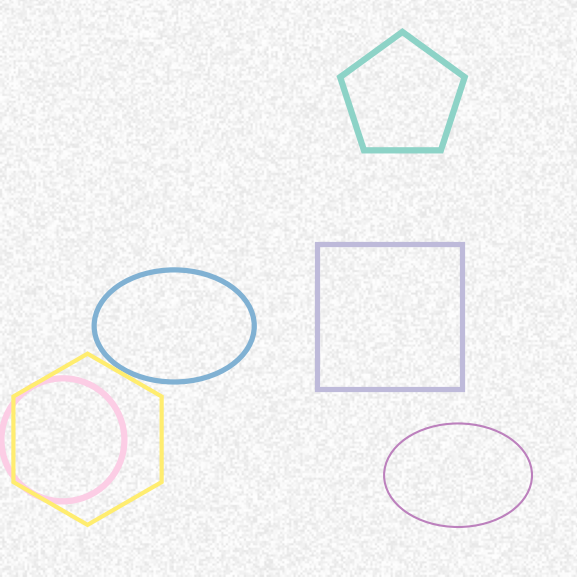[{"shape": "pentagon", "thickness": 3, "radius": 0.57, "center": [0.697, 0.831]}, {"shape": "square", "thickness": 2.5, "radius": 0.63, "center": [0.675, 0.451]}, {"shape": "oval", "thickness": 2.5, "radius": 0.69, "center": [0.302, 0.435]}, {"shape": "circle", "thickness": 3, "radius": 0.53, "center": [0.109, 0.238]}, {"shape": "oval", "thickness": 1, "radius": 0.64, "center": [0.793, 0.176]}, {"shape": "hexagon", "thickness": 2, "radius": 0.74, "center": [0.152, 0.238]}]